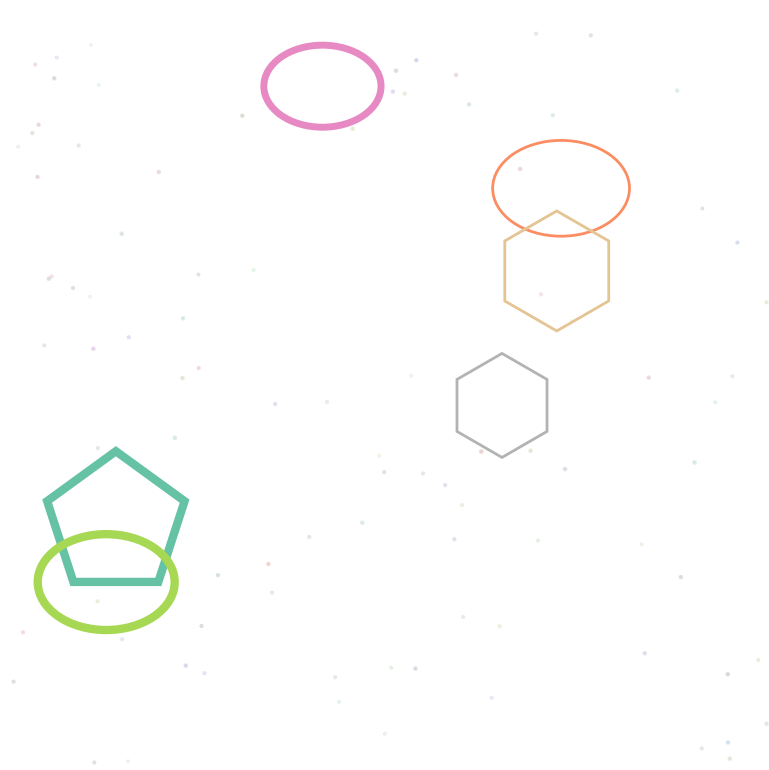[{"shape": "pentagon", "thickness": 3, "radius": 0.47, "center": [0.15, 0.32]}, {"shape": "oval", "thickness": 1, "radius": 0.44, "center": [0.729, 0.755]}, {"shape": "oval", "thickness": 2.5, "radius": 0.38, "center": [0.419, 0.888]}, {"shape": "oval", "thickness": 3, "radius": 0.44, "center": [0.138, 0.244]}, {"shape": "hexagon", "thickness": 1, "radius": 0.39, "center": [0.723, 0.648]}, {"shape": "hexagon", "thickness": 1, "radius": 0.34, "center": [0.652, 0.473]}]